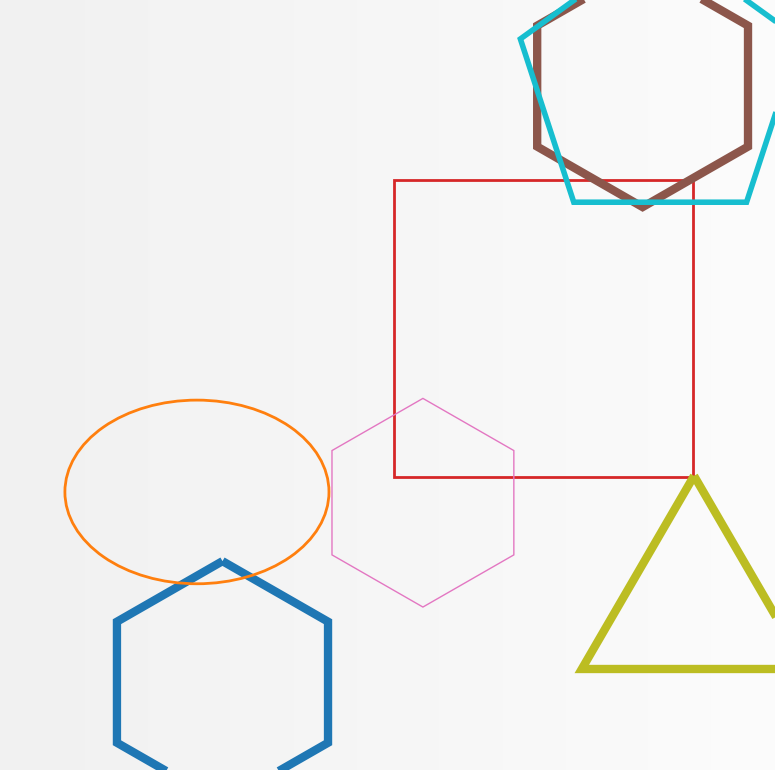[{"shape": "hexagon", "thickness": 3, "radius": 0.79, "center": [0.287, 0.114]}, {"shape": "oval", "thickness": 1, "radius": 0.85, "center": [0.254, 0.361]}, {"shape": "square", "thickness": 1, "radius": 0.96, "center": [0.701, 0.574]}, {"shape": "hexagon", "thickness": 3, "radius": 0.79, "center": [0.829, 0.888]}, {"shape": "hexagon", "thickness": 0.5, "radius": 0.68, "center": [0.546, 0.347]}, {"shape": "triangle", "thickness": 3, "radius": 0.84, "center": [0.896, 0.215]}, {"shape": "pentagon", "thickness": 2, "radius": 0.95, "center": [0.852, 0.891]}]